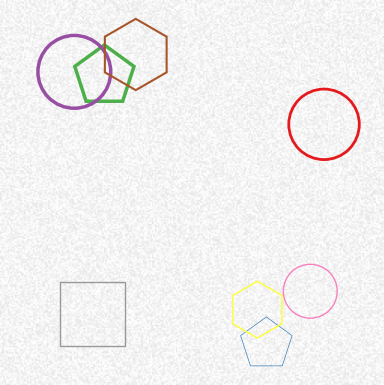[{"shape": "circle", "thickness": 2, "radius": 0.46, "center": [0.842, 0.677]}, {"shape": "pentagon", "thickness": 0.5, "radius": 0.35, "center": [0.692, 0.107]}, {"shape": "pentagon", "thickness": 2.5, "radius": 0.4, "center": [0.271, 0.802]}, {"shape": "circle", "thickness": 2.5, "radius": 0.47, "center": [0.193, 0.813]}, {"shape": "hexagon", "thickness": 1, "radius": 0.37, "center": [0.668, 0.196]}, {"shape": "hexagon", "thickness": 1.5, "radius": 0.46, "center": [0.353, 0.858]}, {"shape": "circle", "thickness": 1, "radius": 0.35, "center": [0.806, 0.244]}, {"shape": "square", "thickness": 1, "radius": 0.42, "center": [0.24, 0.184]}]